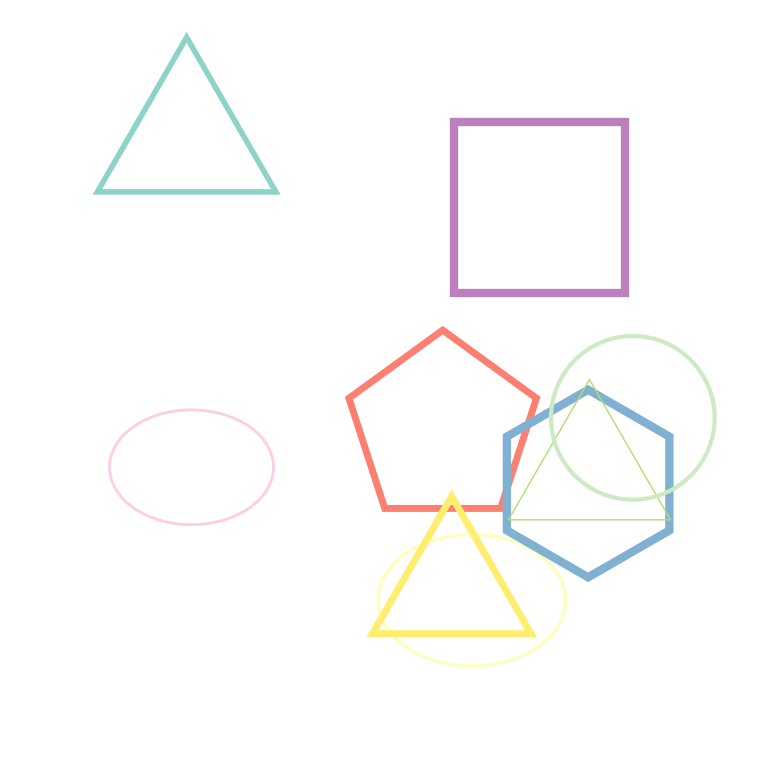[{"shape": "triangle", "thickness": 2, "radius": 0.67, "center": [0.242, 0.818]}, {"shape": "oval", "thickness": 1, "radius": 0.61, "center": [0.613, 0.221]}, {"shape": "pentagon", "thickness": 2.5, "radius": 0.64, "center": [0.575, 0.443]}, {"shape": "hexagon", "thickness": 3, "radius": 0.61, "center": [0.764, 0.372]}, {"shape": "triangle", "thickness": 0.5, "radius": 0.61, "center": [0.766, 0.386]}, {"shape": "oval", "thickness": 1, "radius": 0.53, "center": [0.249, 0.393]}, {"shape": "square", "thickness": 3, "radius": 0.56, "center": [0.701, 0.731]}, {"shape": "circle", "thickness": 1.5, "radius": 0.53, "center": [0.822, 0.457]}, {"shape": "triangle", "thickness": 2.5, "radius": 0.59, "center": [0.587, 0.237]}]